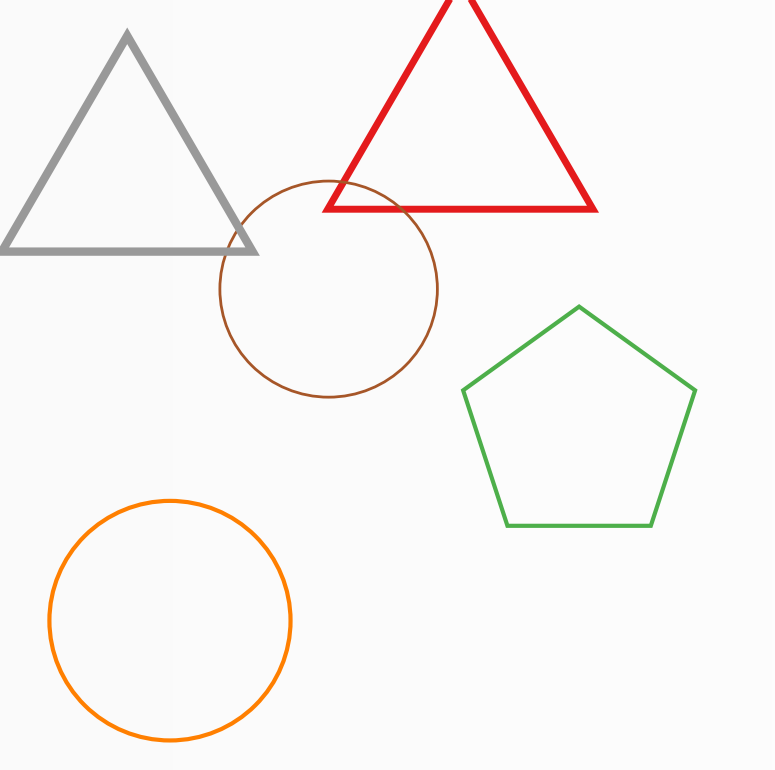[{"shape": "triangle", "thickness": 2.5, "radius": 0.99, "center": [0.594, 0.827]}, {"shape": "pentagon", "thickness": 1.5, "radius": 0.79, "center": [0.747, 0.444]}, {"shape": "circle", "thickness": 1.5, "radius": 0.78, "center": [0.219, 0.194]}, {"shape": "circle", "thickness": 1, "radius": 0.7, "center": [0.424, 0.625]}, {"shape": "triangle", "thickness": 3, "radius": 0.93, "center": [0.164, 0.767]}]